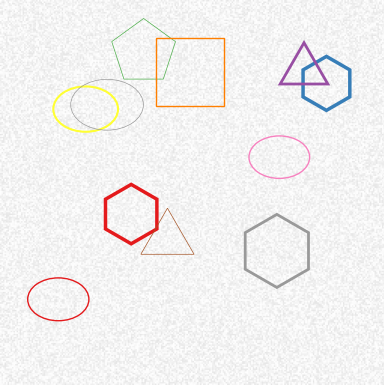[{"shape": "hexagon", "thickness": 2.5, "radius": 0.39, "center": [0.341, 0.444]}, {"shape": "oval", "thickness": 1, "radius": 0.4, "center": [0.151, 0.223]}, {"shape": "hexagon", "thickness": 2.5, "radius": 0.35, "center": [0.848, 0.783]}, {"shape": "pentagon", "thickness": 0.5, "radius": 0.44, "center": [0.373, 0.865]}, {"shape": "triangle", "thickness": 2, "radius": 0.36, "center": [0.79, 0.818]}, {"shape": "square", "thickness": 1, "radius": 0.44, "center": [0.493, 0.813]}, {"shape": "oval", "thickness": 1.5, "radius": 0.42, "center": [0.223, 0.717]}, {"shape": "triangle", "thickness": 0.5, "radius": 0.4, "center": [0.435, 0.379]}, {"shape": "oval", "thickness": 1, "radius": 0.39, "center": [0.726, 0.592]}, {"shape": "hexagon", "thickness": 2, "radius": 0.47, "center": [0.719, 0.348]}, {"shape": "oval", "thickness": 0.5, "radius": 0.47, "center": [0.278, 0.728]}]